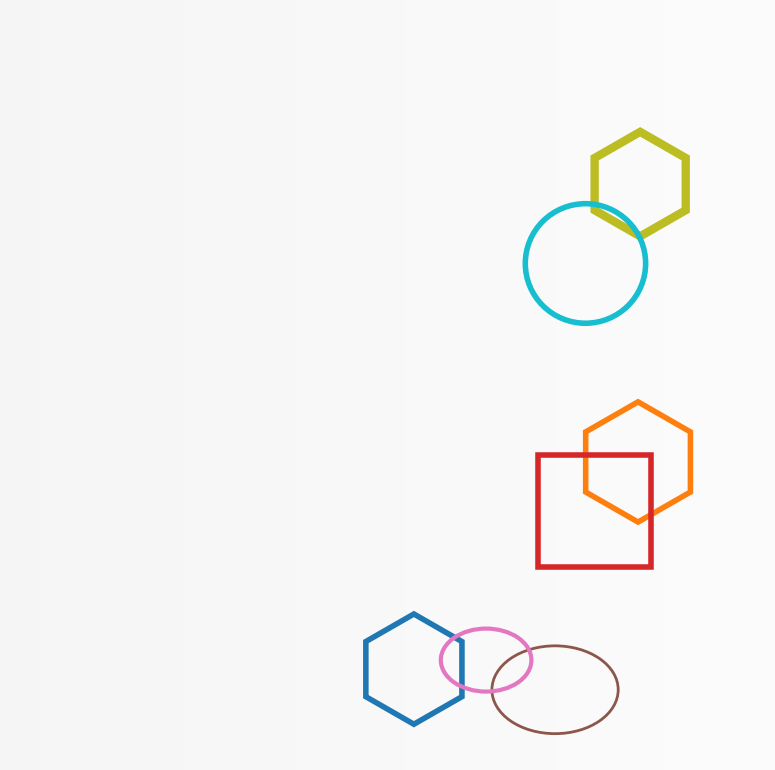[{"shape": "hexagon", "thickness": 2, "radius": 0.36, "center": [0.534, 0.131]}, {"shape": "hexagon", "thickness": 2, "radius": 0.39, "center": [0.823, 0.4]}, {"shape": "square", "thickness": 2, "radius": 0.36, "center": [0.767, 0.336]}, {"shape": "oval", "thickness": 1, "radius": 0.41, "center": [0.716, 0.104]}, {"shape": "oval", "thickness": 1.5, "radius": 0.29, "center": [0.627, 0.143]}, {"shape": "hexagon", "thickness": 3, "radius": 0.34, "center": [0.826, 0.761]}, {"shape": "circle", "thickness": 2, "radius": 0.39, "center": [0.755, 0.658]}]